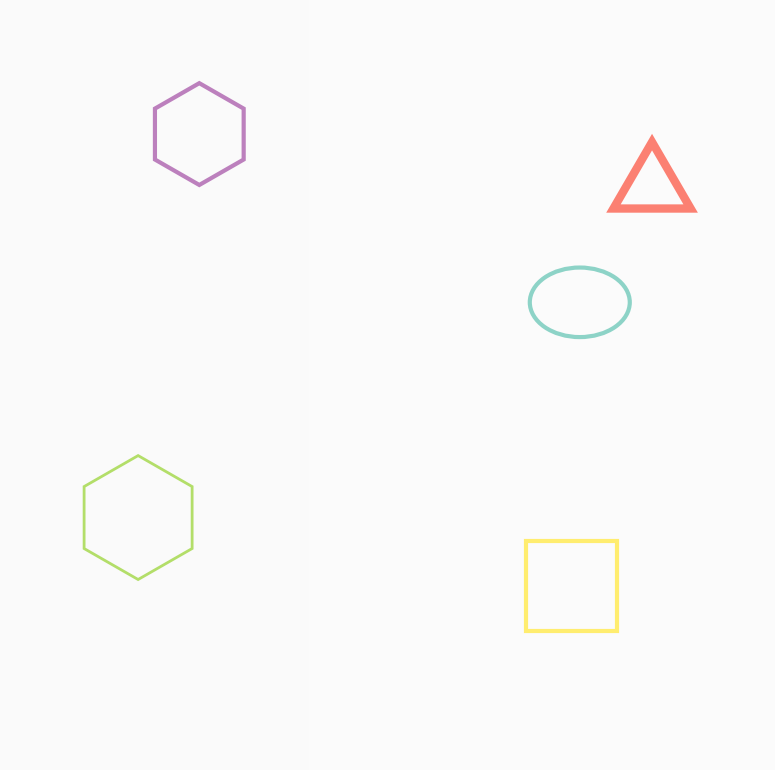[{"shape": "oval", "thickness": 1.5, "radius": 0.32, "center": [0.748, 0.607]}, {"shape": "triangle", "thickness": 3, "radius": 0.29, "center": [0.841, 0.758]}, {"shape": "hexagon", "thickness": 1, "radius": 0.4, "center": [0.178, 0.328]}, {"shape": "hexagon", "thickness": 1.5, "radius": 0.33, "center": [0.257, 0.826]}, {"shape": "square", "thickness": 1.5, "radius": 0.29, "center": [0.737, 0.239]}]